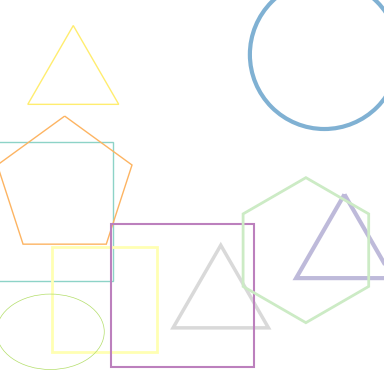[{"shape": "square", "thickness": 1, "radius": 0.91, "center": [0.112, 0.451]}, {"shape": "square", "thickness": 2, "radius": 0.68, "center": [0.271, 0.221]}, {"shape": "triangle", "thickness": 3, "radius": 0.72, "center": [0.895, 0.35]}, {"shape": "circle", "thickness": 3, "radius": 0.97, "center": [0.843, 0.858]}, {"shape": "pentagon", "thickness": 1, "radius": 0.92, "center": [0.168, 0.515]}, {"shape": "oval", "thickness": 0.5, "radius": 0.7, "center": [0.131, 0.138]}, {"shape": "triangle", "thickness": 2.5, "radius": 0.72, "center": [0.573, 0.22]}, {"shape": "square", "thickness": 1.5, "radius": 0.93, "center": [0.474, 0.232]}, {"shape": "hexagon", "thickness": 2, "radius": 0.94, "center": [0.795, 0.35]}, {"shape": "triangle", "thickness": 1, "radius": 0.68, "center": [0.19, 0.797]}]